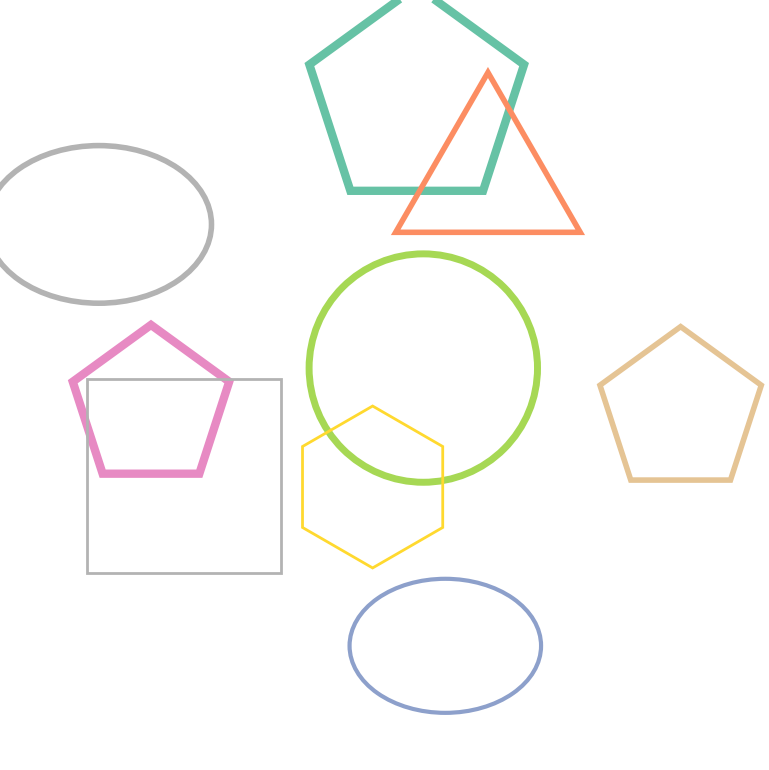[{"shape": "pentagon", "thickness": 3, "radius": 0.73, "center": [0.541, 0.871]}, {"shape": "triangle", "thickness": 2, "radius": 0.69, "center": [0.634, 0.767]}, {"shape": "oval", "thickness": 1.5, "radius": 0.62, "center": [0.578, 0.161]}, {"shape": "pentagon", "thickness": 3, "radius": 0.53, "center": [0.196, 0.471]}, {"shape": "circle", "thickness": 2.5, "radius": 0.74, "center": [0.55, 0.522]}, {"shape": "hexagon", "thickness": 1, "radius": 0.53, "center": [0.484, 0.368]}, {"shape": "pentagon", "thickness": 2, "radius": 0.55, "center": [0.884, 0.466]}, {"shape": "oval", "thickness": 2, "radius": 0.73, "center": [0.128, 0.709]}, {"shape": "square", "thickness": 1, "radius": 0.63, "center": [0.239, 0.382]}]